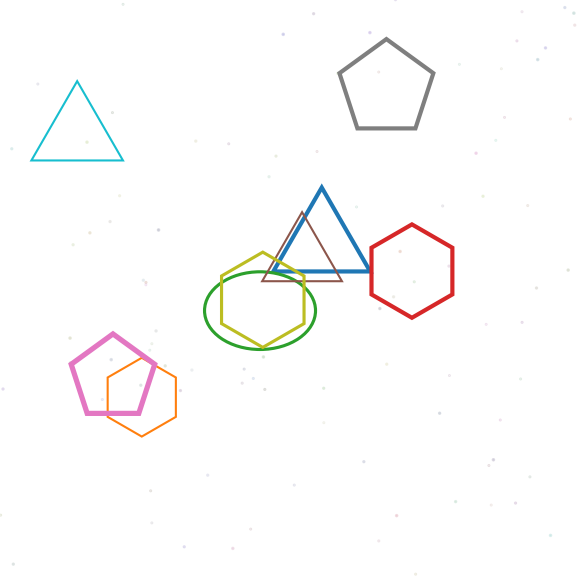[{"shape": "triangle", "thickness": 2, "radius": 0.48, "center": [0.557, 0.578]}, {"shape": "hexagon", "thickness": 1, "radius": 0.34, "center": [0.245, 0.311]}, {"shape": "oval", "thickness": 1.5, "radius": 0.48, "center": [0.45, 0.461]}, {"shape": "hexagon", "thickness": 2, "radius": 0.4, "center": [0.713, 0.53]}, {"shape": "triangle", "thickness": 1, "radius": 0.4, "center": [0.523, 0.552]}, {"shape": "pentagon", "thickness": 2.5, "radius": 0.38, "center": [0.196, 0.345]}, {"shape": "pentagon", "thickness": 2, "radius": 0.43, "center": [0.669, 0.846]}, {"shape": "hexagon", "thickness": 1.5, "radius": 0.41, "center": [0.455, 0.48]}, {"shape": "triangle", "thickness": 1, "radius": 0.46, "center": [0.134, 0.767]}]